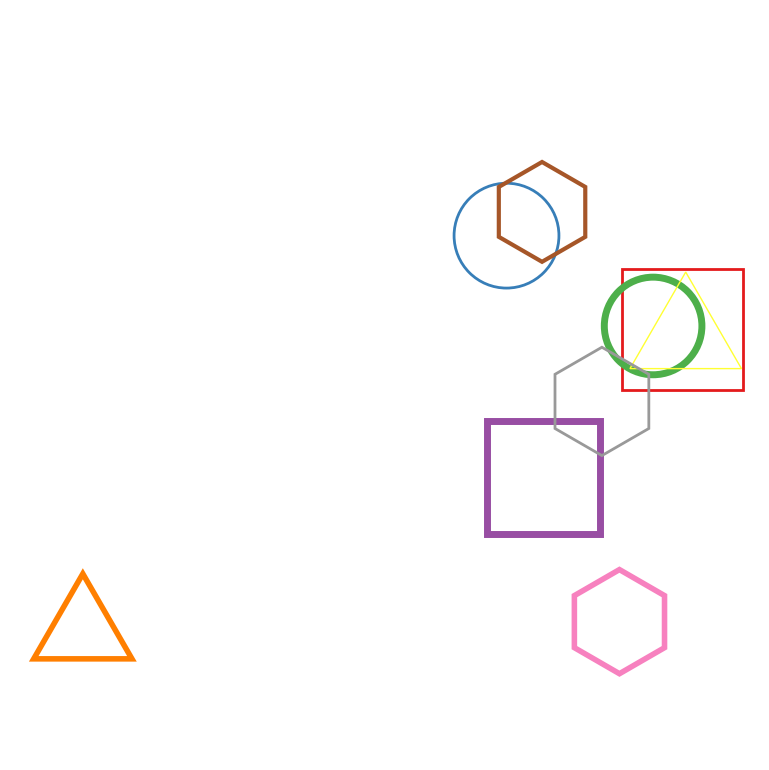[{"shape": "square", "thickness": 1, "radius": 0.39, "center": [0.887, 0.572]}, {"shape": "circle", "thickness": 1, "radius": 0.34, "center": [0.658, 0.694]}, {"shape": "circle", "thickness": 2.5, "radius": 0.32, "center": [0.848, 0.577]}, {"shape": "square", "thickness": 2.5, "radius": 0.37, "center": [0.706, 0.38]}, {"shape": "triangle", "thickness": 2, "radius": 0.37, "center": [0.108, 0.181]}, {"shape": "triangle", "thickness": 0.5, "radius": 0.42, "center": [0.891, 0.563]}, {"shape": "hexagon", "thickness": 1.5, "radius": 0.32, "center": [0.704, 0.725]}, {"shape": "hexagon", "thickness": 2, "radius": 0.34, "center": [0.804, 0.193]}, {"shape": "hexagon", "thickness": 1, "radius": 0.35, "center": [0.782, 0.479]}]